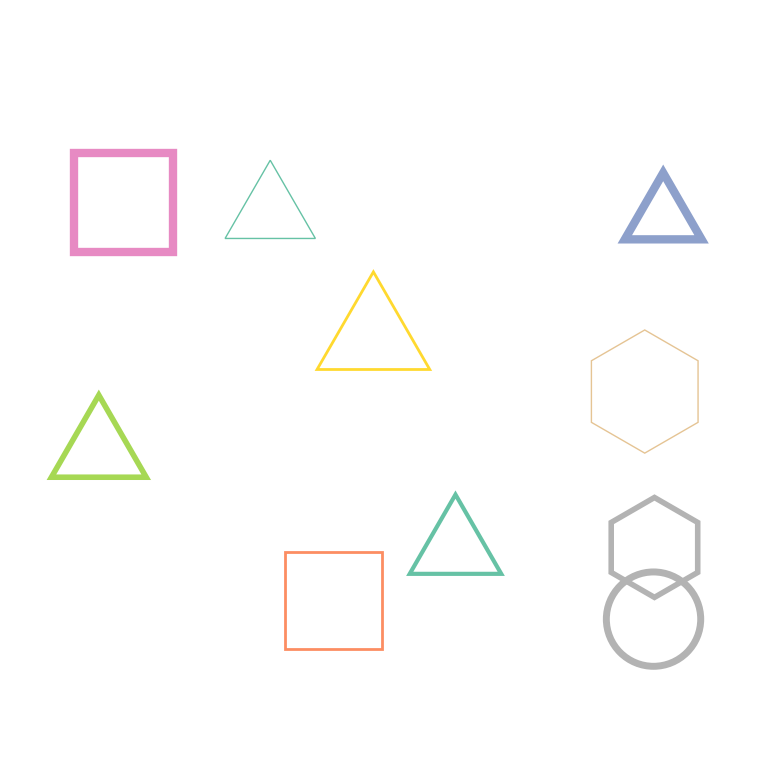[{"shape": "triangle", "thickness": 0.5, "radius": 0.34, "center": [0.351, 0.724]}, {"shape": "triangle", "thickness": 1.5, "radius": 0.34, "center": [0.592, 0.289]}, {"shape": "square", "thickness": 1, "radius": 0.31, "center": [0.433, 0.22]}, {"shape": "triangle", "thickness": 3, "radius": 0.29, "center": [0.861, 0.718]}, {"shape": "square", "thickness": 3, "radius": 0.32, "center": [0.16, 0.736]}, {"shape": "triangle", "thickness": 2, "radius": 0.36, "center": [0.128, 0.416]}, {"shape": "triangle", "thickness": 1, "radius": 0.42, "center": [0.485, 0.562]}, {"shape": "hexagon", "thickness": 0.5, "radius": 0.4, "center": [0.837, 0.491]}, {"shape": "circle", "thickness": 2.5, "radius": 0.31, "center": [0.849, 0.196]}, {"shape": "hexagon", "thickness": 2, "radius": 0.32, "center": [0.85, 0.289]}]